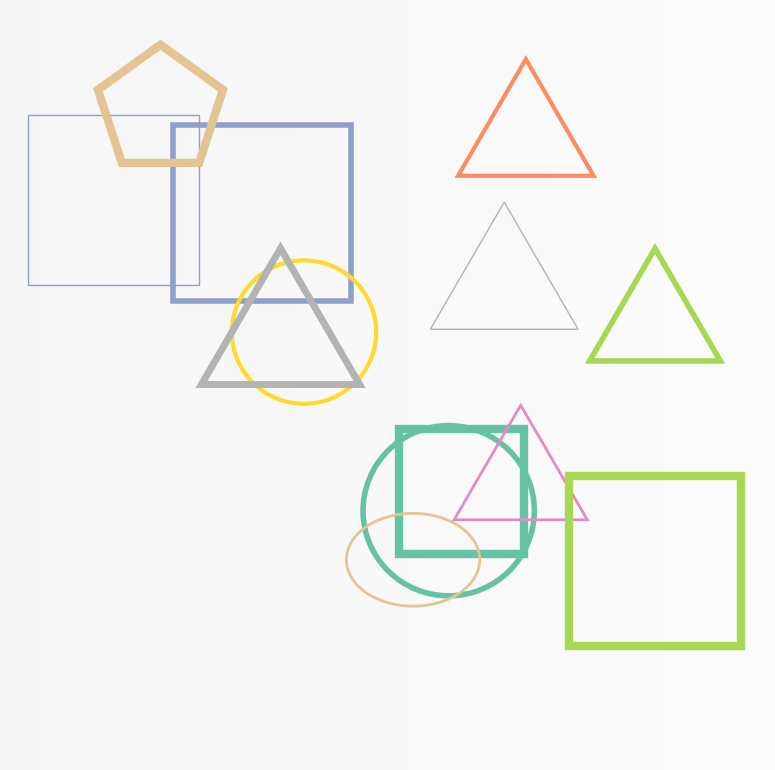[{"shape": "square", "thickness": 3, "radius": 0.4, "center": [0.595, 0.361]}, {"shape": "circle", "thickness": 2, "radius": 0.55, "center": [0.579, 0.337]}, {"shape": "triangle", "thickness": 1.5, "radius": 0.5, "center": [0.678, 0.822]}, {"shape": "square", "thickness": 0.5, "radius": 0.55, "center": [0.147, 0.74]}, {"shape": "square", "thickness": 2, "radius": 0.57, "center": [0.338, 0.723]}, {"shape": "triangle", "thickness": 1, "radius": 0.5, "center": [0.672, 0.375]}, {"shape": "square", "thickness": 3, "radius": 0.55, "center": [0.845, 0.271]}, {"shape": "triangle", "thickness": 2, "radius": 0.49, "center": [0.845, 0.58]}, {"shape": "circle", "thickness": 1.5, "radius": 0.47, "center": [0.392, 0.569]}, {"shape": "pentagon", "thickness": 3, "radius": 0.42, "center": [0.207, 0.857]}, {"shape": "oval", "thickness": 1, "radius": 0.43, "center": [0.533, 0.273]}, {"shape": "triangle", "thickness": 2.5, "radius": 0.59, "center": [0.362, 0.56]}, {"shape": "triangle", "thickness": 0.5, "radius": 0.55, "center": [0.651, 0.627]}]